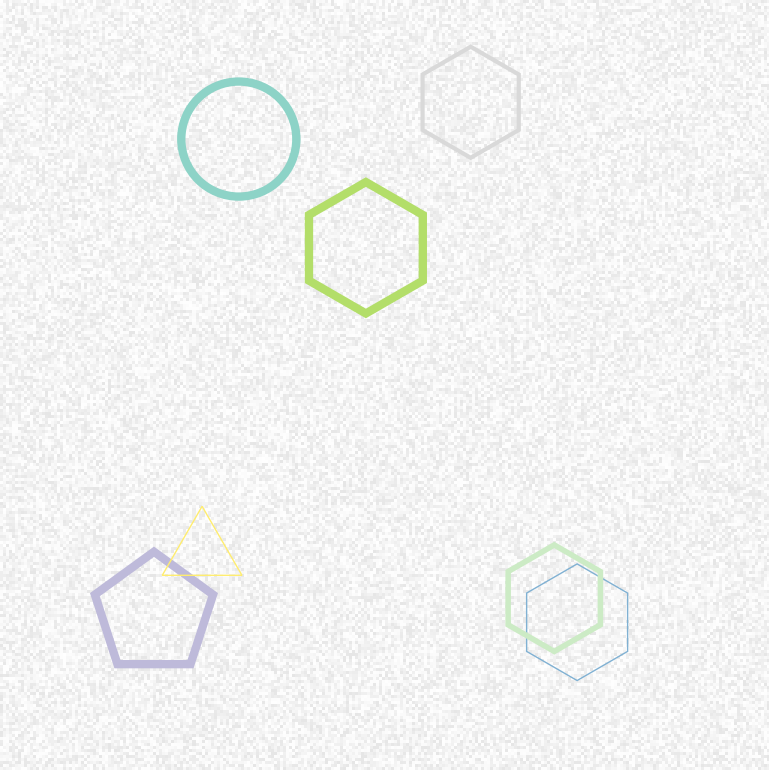[{"shape": "circle", "thickness": 3, "radius": 0.37, "center": [0.31, 0.819]}, {"shape": "pentagon", "thickness": 3, "radius": 0.4, "center": [0.2, 0.203]}, {"shape": "hexagon", "thickness": 0.5, "radius": 0.38, "center": [0.75, 0.192]}, {"shape": "hexagon", "thickness": 3, "radius": 0.43, "center": [0.475, 0.678]}, {"shape": "hexagon", "thickness": 1.5, "radius": 0.36, "center": [0.611, 0.867]}, {"shape": "hexagon", "thickness": 2, "radius": 0.35, "center": [0.72, 0.223]}, {"shape": "triangle", "thickness": 0.5, "radius": 0.3, "center": [0.262, 0.283]}]